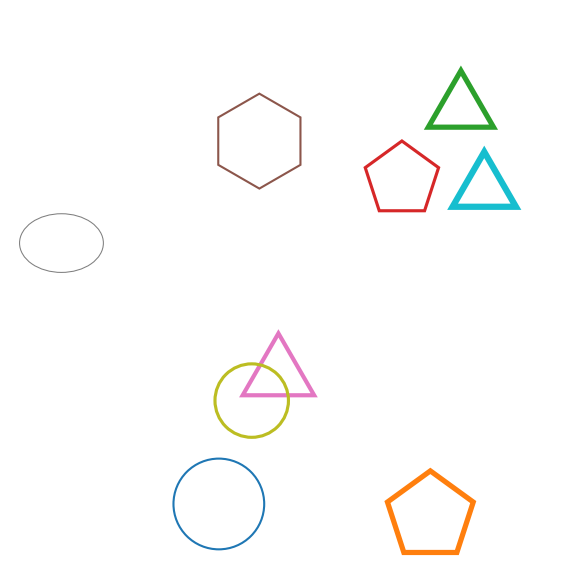[{"shape": "circle", "thickness": 1, "radius": 0.39, "center": [0.379, 0.126]}, {"shape": "pentagon", "thickness": 2.5, "radius": 0.39, "center": [0.745, 0.106]}, {"shape": "triangle", "thickness": 2.5, "radius": 0.33, "center": [0.798, 0.811]}, {"shape": "pentagon", "thickness": 1.5, "radius": 0.33, "center": [0.696, 0.688]}, {"shape": "hexagon", "thickness": 1, "radius": 0.41, "center": [0.449, 0.755]}, {"shape": "triangle", "thickness": 2, "radius": 0.36, "center": [0.482, 0.35]}, {"shape": "oval", "thickness": 0.5, "radius": 0.36, "center": [0.106, 0.578]}, {"shape": "circle", "thickness": 1.5, "radius": 0.32, "center": [0.436, 0.305]}, {"shape": "triangle", "thickness": 3, "radius": 0.32, "center": [0.839, 0.673]}]